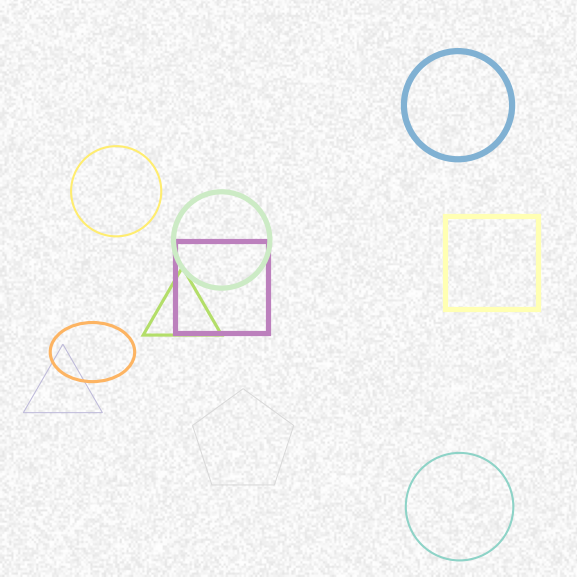[{"shape": "circle", "thickness": 1, "radius": 0.47, "center": [0.796, 0.122]}, {"shape": "square", "thickness": 2.5, "radius": 0.4, "center": [0.851, 0.544]}, {"shape": "triangle", "thickness": 0.5, "radius": 0.4, "center": [0.109, 0.324]}, {"shape": "circle", "thickness": 3, "radius": 0.47, "center": [0.793, 0.817]}, {"shape": "oval", "thickness": 1.5, "radius": 0.37, "center": [0.16, 0.389]}, {"shape": "triangle", "thickness": 1.5, "radius": 0.39, "center": [0.316, 0.458]}, {"shape": "pentagon", "thickness": 0.5, "radius": 0.46, "center": [0.421, 0.234]}, {"shape": "square", "thickness": 2.5, "radius": 0.4, "center": [0.384, 0.502]}, {"shape": "circle", "thickness": 2.5, "radius": 0.42, "center": [0.384, 0.584]}, {"shape": "circle", "thickness": 1, "radius": 0.39, "center": [0.201, 0.668]}]